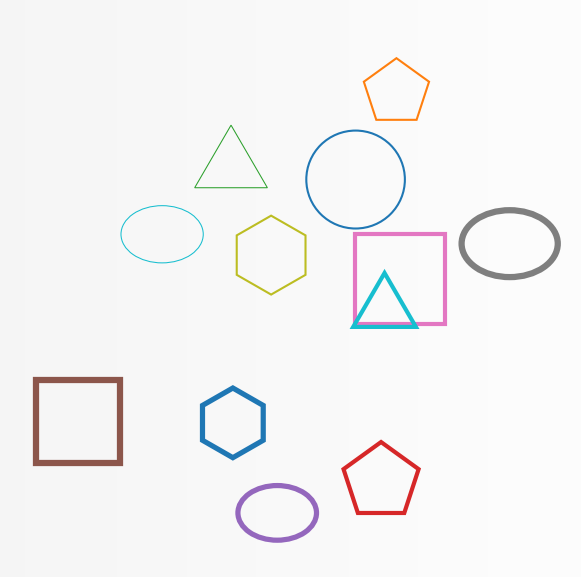[{"shape": "hexagon", "thickness": 2.5, "radius": 0.3, "center": [0.401, 0.267]}, {"shape": "circle", "thickness": 1, "radius": 0.42, "center": [0.612, 0.688]}, {"shape": "pentagon", "thickness": 1, "radius": 0.29, "center": [0.682, 0.839]}, {"shape": "triangle", "thickness": 0.5, "radius": 0.36, "center": [0.397, 0.71]}, {"shape": "pentagon", "thickness": 2, "radius": 0.34, "center": [0.656, 0.166]}, {"shape": "oval", "thickness": 2.5, "radius": 0.34, "center": [0.477, 0.111]}, {"shape": "square", "thickness": 3, "radius": 0.36, "center": [0.134, 0.269]}, {"shape": "square", "thickness": 2, "radius": 0.39, "center": [0.688, 0.516]}, {"shape": "oval", "thickness": 3, "radius": 0.41, "center": [0.877, 0.577]}, {"shape": "hexagon", "thickness": 1, "radius": 0.34, "center": [0.466, 0.557]}, {"shape": "triangle", "thickness": 2, "radius": 0.31, "center": [0.662, 0.464]}, {"shape": "oval", "thickness": 0.5, "radius": 0.35, "center": [0.279, 0.593]}]